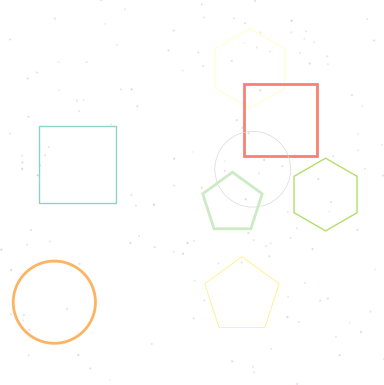[{"shape": "square", "thickness": 1, "radius": 0.5, "center": [0.202, 0.573]}, {"shape": "hexagon", "thickness": 0.5, "radius": 0.52, "center": [0.649, 0.822]}, {"shape": "square", "thickness": 2, "radius": 0.47, "center": [0.728, 0.689]}, {"shape": "circle", "thickness": 2, "radius": 0.53, "center": [0.141, 0.215]}, {"shape": "hexagon", "thickness": 1, "radius": 0.47, "center": [0.846, 0.495]}, {"shape": "circle", "thickness": 0.5, "radius": 0.49, "center": [0.656, 0.56]}, {"shape": "pentagon", "thickness": 2, "radius": 0.41, "center": [0.604, 0.472]}, {"shape": "pentagon", "thickness": 0.5, "radius": 0.51, "center": [0.628, 0.232]}]